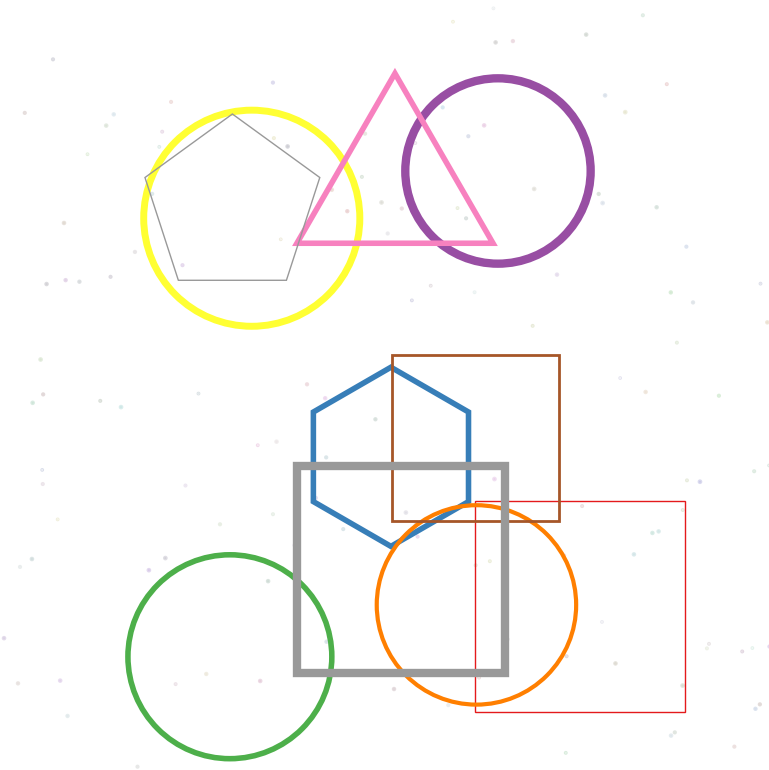[{"shape": "square", "thickness": 0.5, "radius": 0.68, "center": [0.753, 0.212]}, {"shape": "hexagon", "thickness": 2, "radius": 0.58, "center": [0.508, 0.407]}, {"shape": "circle", "thickness": 2, "radius": 0.66, "center": [0.299, 0.147]}, {"shape": "circle", "thickness": 3, "radius": 0.6, "center": [0.647, 0.778]}, {"shape": "circle", "thickness": 1.5, "radius": 0.65, "center": [0.619, 0.214]}, {"shape": "circle", "thickness": 2.5, "radius": 0.7, "center": [0.327, 0.717]}, {"shape": "square", "thickness": 1, "radius": 0.54, "center": [0.617, 0.431]}, {"shape": "triangle", "thickness": 2, "radius": 0.74, "center": [0.513, 0.758]}, {"shape": "pentagon", "thickness": 0.5, "radius": 0.6, "center": [0.302, 0.733]}, {"shape": "square", "thickness": 3, "radius": 0.67, "center": [0.521, 0.261]}]